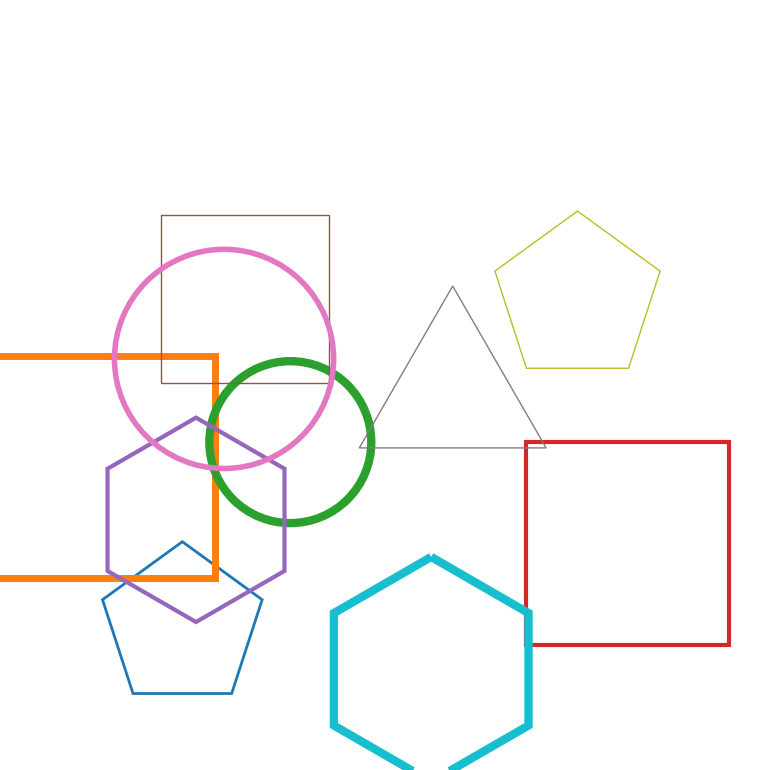[{"shape": "pentagon", "thickness": 1, "radius": 0.54, "center": [0.237, 0.188]}, {"shape": "square", "thickness": 2.5, "radius": 0.72, "center": [0.135, 0.393]}, {"shape": "circle", "thickness": 3, "radius": 0.53, "center": [0.377, 0.426]}, {"shape": "square", "thickness": 1.5, "radius": 0.66, "center": [0.814, 0.294]}, {"shape": "hexagon", "thickness": 1.5, "radius": 0.66, "center": [0.255, 0.325]}, {"shape": "square", "thickness": 0.5, "radius": 0.55, "center": [0.318, 0.612]}, {"shape": "circle", "thickness": 2, "radius": 0.71, "center": [0.291, 0.534]}, {"shape": "triangle", "thickness": 0.5, "radius": 0.7, "center": [0.588, 0.488]}, {"shape": "pentagon", "thickness": 0.5, "radius": 0.56, "center": [0.75, 0.613]}, {"shape": "hexagon", "thickness": 3, "radius": 0.73, "center": [0.56, 0.131]}]